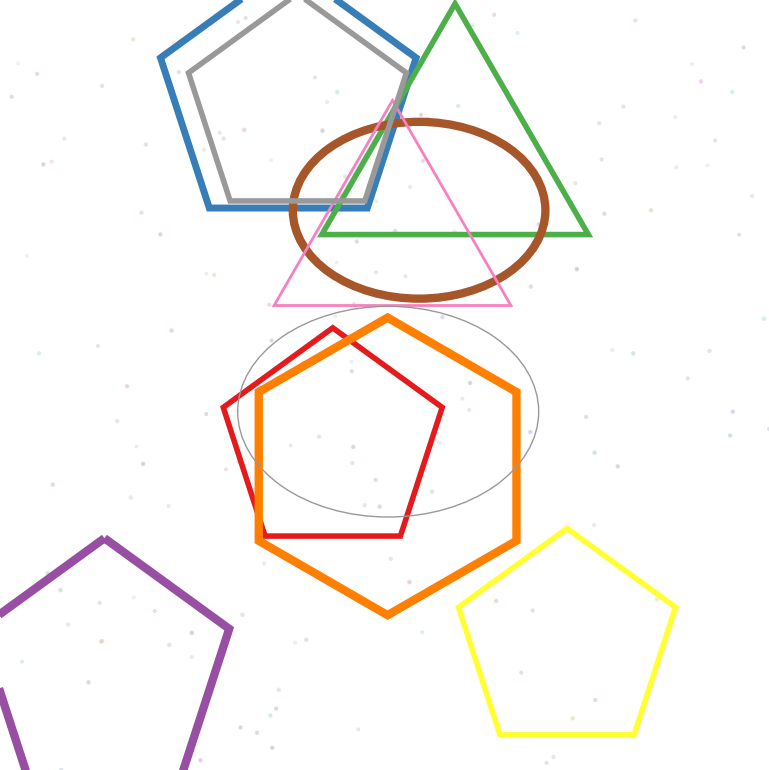[{"shape": "pentagon", "thickness": 2, "radius": 0.75, "center": [0.432, 0.425]}, {"shape": "pentagon", "thickness": 2.5, "radius": 0.87, "center": [0.374, 0.871]}, {"shape": "triangle", "thickness": 2, "radius": 1.0, "center": [0.591, 0.795]}, {"shape": "pentagon", "thickness": 3, "radius": 0.85, "center": [0.136, 0.131]}, {"shape": "hexagon", "thickness": 3, "radius": 0.97, "center": [0.503, 0.394]}, {"shape": "pentagon", "thickness": 2, "radius": 0.74, "center": [0.736, 0.166]}, {"shape": "oval", "thickness": 3, "radius": 0.82, "center": [0.544, 0.727]}, {"shape": "triangle", "thickness": 1, "radius": 0.89, "center": [0.51, 0.692]}, {"shape": "oval", "thickness": 0.5, "radius": 0.98, "center": [0.504, 0.465]}, {"shape": "pentagon", "thickness": 2, "radius": 0.74, "center": [0.386, 0.859]}]